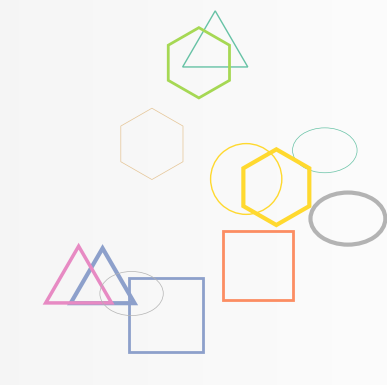[{"shape": "triangle", "thickness": 1, "radius": 0.49, "center": [0.555, 0.875]}, {"shape": "oval", "thickness": 0.5, "radius": 0.42, "center": [0.838, 0.61]}, {"shape": "square", "thickness": 2, "radius": 0.45, "center": [0.666, 0.31]}, {"shape": "triangle", "thickness": 3, "radius": 0.48, "center": [0.265, 0.26]}, {"shape": "square", "thickness": 2, "radius": 0.48, "center": [0.428, 0.182]}, {"shape": "triangle", "thickness": 2.5, "radius": 0.49, "center": [0.203, 0.262]}, {"shape": "hexagon", "thickness": 2, "radius": 0.46, "center": [0.513, 0.837]}, {"shape": "hexagon", "thickness": 3, "radius": 0.49, "center": [0.713, 0.514]}, {"shape": "circle", "thickness": 1, "radius": 0.46, "center": [0.635, 0.535]}, {"shape": "hexagon", "thickness": 0.5, "radius": 0.46, "center": [0.392, 0.626]}, {"shape": "oval", "thickness": 3, "radius": 0.48, "center": [0.898, 0.432]}, {"shape": "oval", "thickness": 0.5, "radius": 0.41, "center": [0.34, 0.238]}]